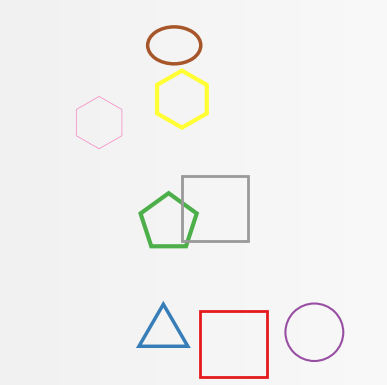[{"shape": "square", "thickness": 2, "radius": 0.43, "center": [0.603, 0.107]}, {"shape": "triangle", "thickness": 2.5, "radius": 0.36, "center": [0.422, 0.137]}, {"shape": "pentagon", "thickness": 3, "radius": 0.38, "center": [0.435, 0.422]}, {"shape": "circle", "thickness": 1.5, "radius": 0.37, "center": [0.811, 0.137]}, {"shape": "hexagon", "thickness": 3, "radius": 0.37, "center": [0.47, 0.742]}, {"shape": "oval", "thickness": 2.5, "radius": 0.34, "center": [0.45, 0.882]}, {"shape": "hexagon", "thickness": 0.5, "radius": 0.34, "center": [0.256, 0.682]}, {"shape": "square", "thickness": 2, "radius": 0.42, "center": [0.555, 0.459]}]